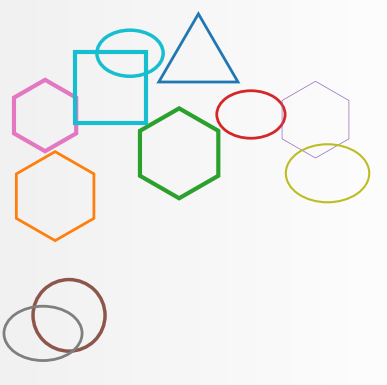[{"shape": "triangle", "thickness": 2, "radius": 0.59, "center": [0.512, 0.846]}, {"shape": "hexagon", "thickness": 2, "radius": 0.58, "center": [0.142, 0.491]}, {"shape": "hexagon", "thickness": 3, "radius": 0.58, "center": [0.462, 0.602]}, {"shape": "oval", "thickness": 2, "radius": 0.44, "center": [0.648, 0.703]}, {"shape": "hexagon", "thickness": 0.5, "radius": 0.5, "center": [0.814, 0.689]}, {"shape": "circle", "thickness": 2.5, "radius": 0.46, "center": [0.178, 0.181]}, {"shape": "hexagon", "thickness": 3, "radius": 0.46, "center": [0.116, 0.7]}, {"shape": "oval", "thickness": 2, "radius": 0.5, "center": [0.111, 0.134]}, {"shape": "oval", "thickness": 1.5, "radius": 0.54, "center": [0.845, 0.55]}, {"shape": "square", "thickness": 3, "radius": 0.46, "center": [0.285, 0.772]}, {"shape": "oval", "thickness": 2.5, "radius": 0.43, "center": [0.336, 0.862]}]